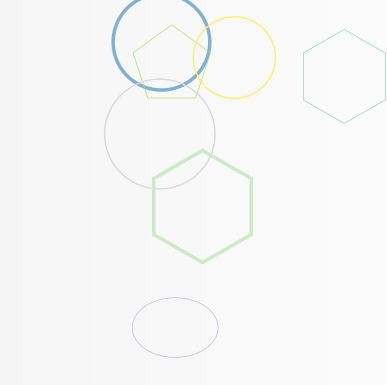[{"shape": "hexagon", "thickness": 0.5, "radius": 0.61, "center": [0.888, 0.801]}, {"shape": "oval", "thickness": 0.5, "radius": 0.55, "center": [0.452, 0.149]}, {"shape": "circle", "thickness": 2.5, "radius": 0.62, "center": [0.417, 0.891]}, {"shape": "pentagon", "thickness": 0.5, "radius": 0.53, "center": [0.443, 0.83]}, {"shape": "circle", "thickness": 1, "radius": 0.71, "center": [0.412, 0.652]}, {"shape": "hexagon", "thickness": 2.5, "radius": 0.73, "center": [0.523, 0.464]}, {"shape": "circle", "thickness": 1, "radius": 0.53, "center": [0.605, 0.851]}]